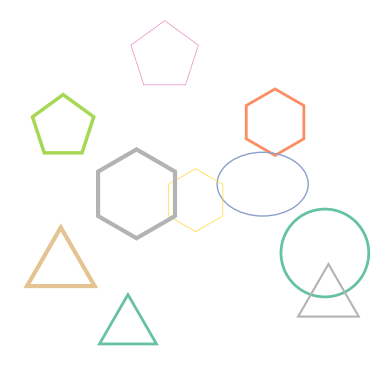[{"shape": "triangle", "thickness": 2, "radius": 0.43, "center": [0.332, 0.149]}, {"shape": "circle", "thickness": 2, "radius": 0.57, "center": [0.844, 0.343]}, {"shape": "hexagon", "thickness": 2, "radius": 0.43, "center": [0.714, 0.683]}, {"shape": "oval", "thickness": 1, "radius": 0.59, "center": [0.682, 0.522]}, {"shape": "pentagon", "thickness": 0.5, "radius": 0.46, "center": [0.428, 0.854]}, {"shape": "pentagon", "thickness": 2.5, "radius": 0.42, "center": [0.164, 0.671]}, {"shape": "hexagon", "thickness": 0.5, "radius": 0.41, "center": [0.508, 0.48]}, {"shape": "triangle", "thickness": 3, "radius": 0.51, "center": [0.158, 0.308]}, {"shape": "hexagon", "thickness": 3, "radius": 0.58, "center": [0.355, 0.497]}, {"shape": "triangle", "thickness": 1.5, "radius": 0.45, "center": [0.853, 0.223]}]